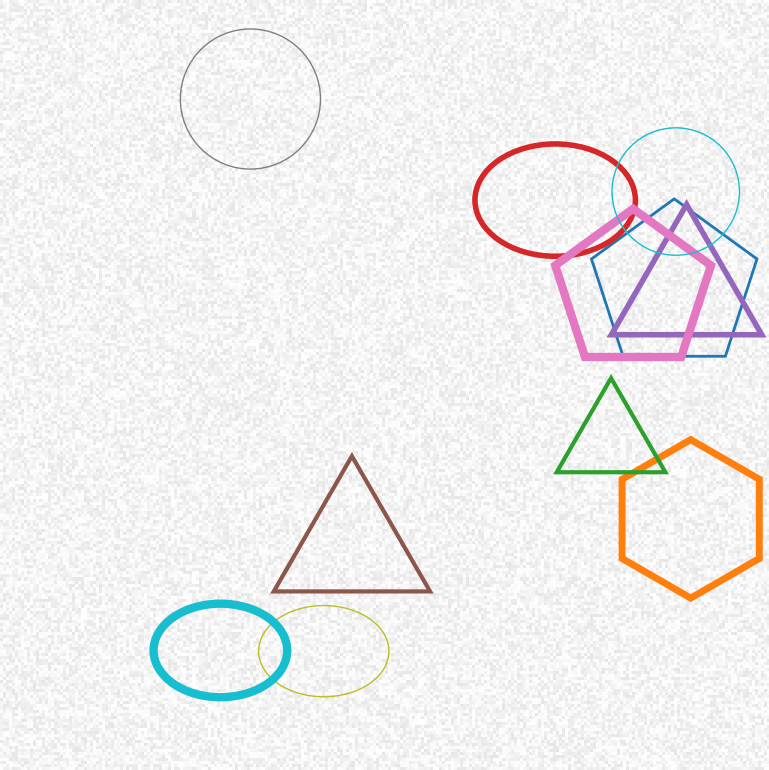[{"shape": "pentagon", "thickness": 1, "radius": 0.56, "center": [0.876, 0.629]}, {"shape": "hexagon", "thickness": 2.5, "radius": 0.51, "center": [0.897, 0.326]}, {"shape": "triangle", "thickness": 1.5, "radius": 0.41, "center": [0.794, 0.427]}, {"shape": "oval", "thickness": 2, "radius": 0.52, "center": [0.721, 0.74]}, {"shape": "triangle", "thickness": 2, "radius": 0.56, "center": [0.892, 0.622]}, {"shape": "triangle", "thickness": 1.5, "radius": 0.59, "center": [0.457, 0.291]}, {"shape": "pentagon", "thickness": 3, "radius": 0.53, "center": [0.822, 0.622]}, {"shape": "circle", "thickness": 0.5, "radius": 0.45, "center": [0.325, 0.871]}, {"shape": "oval", "thickness": 0.5, "radius": 0.42, "center": [0.42, 0.154]}, {"shape": "oval", "thickness": 3, "radius": 0.43, "center": [0.286, 0.155]}, {"shape": "circle", "thickness": 0.5, "radius": 0.41, "center": [0.878, 0.751]}]